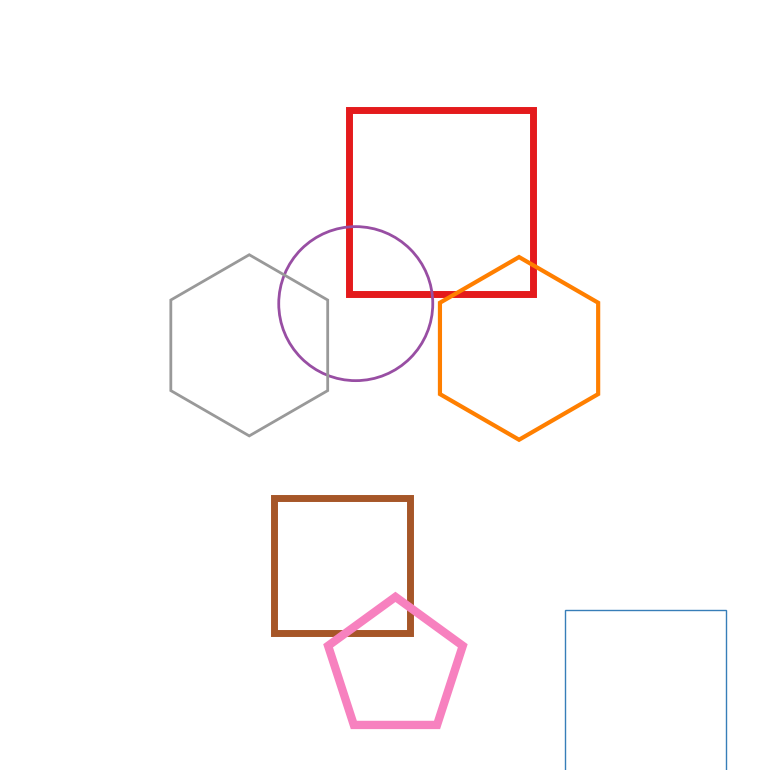[{"shape": "square", "thickness": 2.5, "radius": 0.6, "center": [0.573, 0.737]}, {"shape": "square", "thickness": 0.5, "radius": 0.52, "center": [0.838, 0.103]}, {"shape": "circle", "thickness": 1, "radius": 0.5, "center": [0.462, 0.606]}, {"shape": "hexagon", "thickness": 1.5, "radius": 0.59, "center": [0.674, 0.548]}, {"shape": "square", "thickness": 2.5, "radius": 0.44, "center": [0.444, 0.265]}, {"shape": "pentagon", "thickness": 3, "radius": 0.46, "center": [0.514, 0.133]}, {"shape": "hexagon", "thickness": 1, "radius": 0.59, "center": [0.324, 0.552]}]